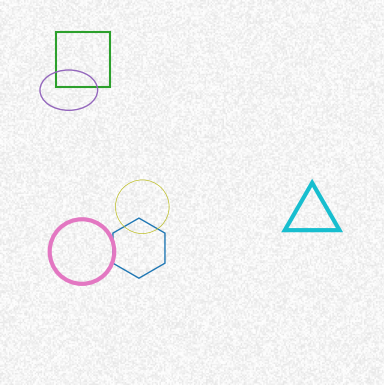[{"shape": "hexagon", "thickness": 1, "radius": 0.39, "center": [0.361, 0.355]}, {"shape": "square", "thickness": 1.5, "radius": 0.35, "center": [0.215, 0.845]}, {"shape": "oval", "thickness": 1, "radius": 0.37, "center": [0.179, 0.766]}, {"shape": "circle", "thickness": 3, "radius": 0.42, "center": [0.213, 0.347]}, {"shape": "circle", "thickness": 0.5, "radius": 0.35, "center": [0.37, 0.463]}, {"shape": "triangle", "thickness": 3, "radius": 0.41, "center": [0.811, 0.443]}]